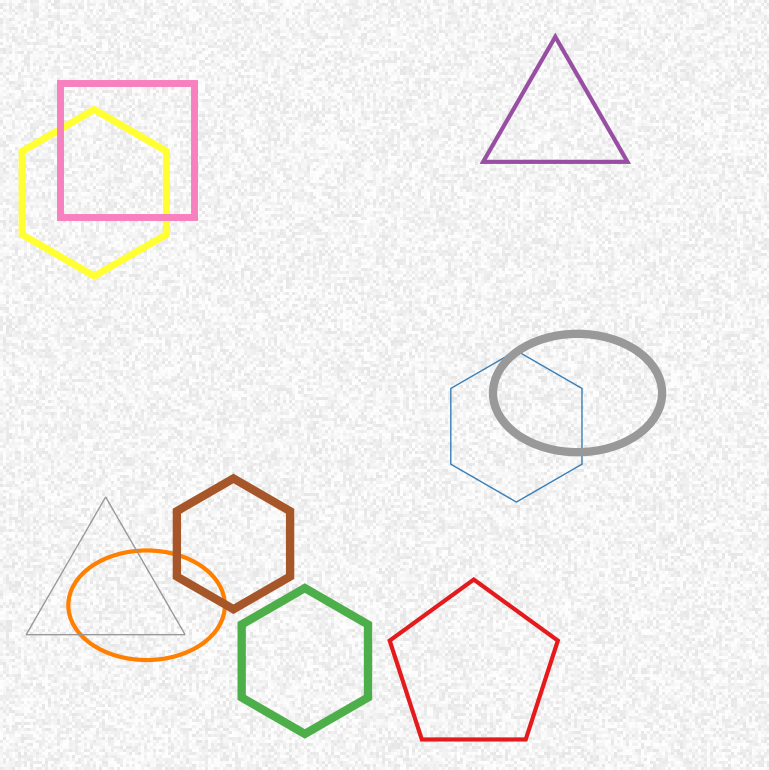[{"shape": "pentagon", "thickness": 1.5, "radius": 0.57, "center": [0.615, 0.133]}, {"shape": "hexagon", "thickness": 0.5, "radius": 0.49, "center": [0.671, 0.446]}, {"shape": "hexagon", "thickness": 3, "radius": 0.47, "center": [0.396, 0.142]}, {"shape": "triangle", "thickness": 1.5, "radius": 0.54, "center": [0.721, 0.844]}, {"shape": "oval", "thickness": 1.5, "radius": 0.51, "center": [0.19, 0.214]}, {"shape": "hexagon", "thickness": 2.5, "radius": 0.54, "center": [0.122, 0.75]}, {"shape": "hexagon", "thickness": 3, "radius": 0.42, "center": [0.303, 0.294]}, {"shape": "square", "thickness": 2.5, "radius": 0.43, "center": [0.165, 0.805]}, {"shape": "triangle", "thickness": 0.5, "radius": 0.6, "center": [0.137, 0.235]}, {"shape": "oval", "thickness": 3, "radius": 0.55, "center": [0.75, 0.49]}]